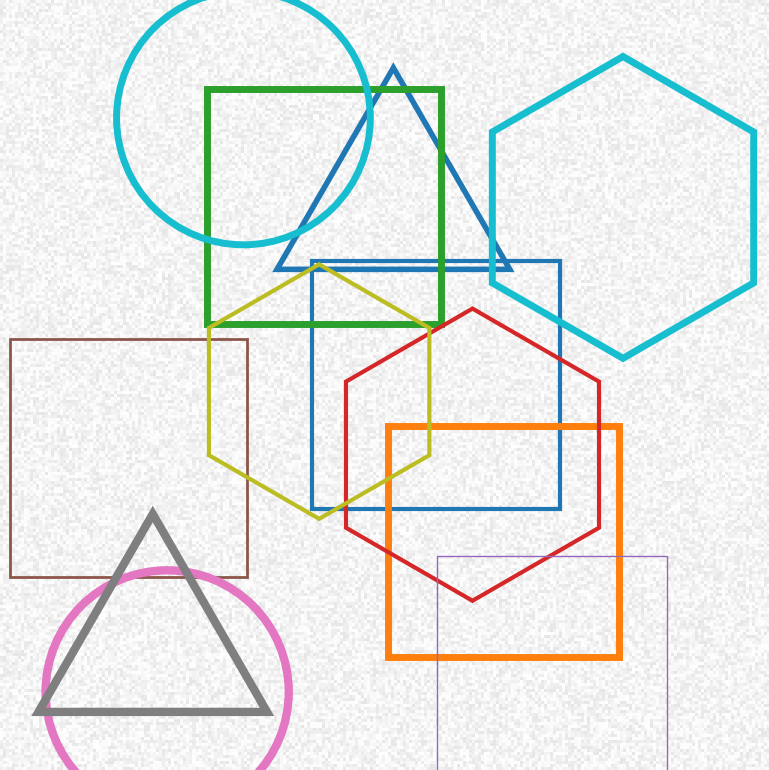[{"shape": "square", "thickness": 1.5, "radius": 0.8, "center": [0.566, 0.5]}, {"shape": "triangle", "thickness": 2, "radius": 0.87, "center": [0.511, 0.737]}, {"shape": "square", "thickness": 2.5, "radius": 0.75, "center": [0.654, 0.297]}, {"shape": "square", "thickness": 2.5, "radius": 0.76, "center": [0.421, 0.732]}, {"shape": "hexagon", "thickness": 1.5, "radius": 0.95, "center": [0.614, 0.41]}, {"shape": "square", "thickness": 0.5, "radius": 0.74, "center": [0.717, 0.129]}, {"shape": "square", "thickness": 1, "radius": 0.77, "center": [0.167, 0.405]}, {"shape": "circle", "thickness": 3, "radius": 0.79, "center": [0.217, 0.101]}, {"shape": "triangle", "thickness": 3, "radius": 0.86, "center": [0.198, 0.161]}, {"shape": "hexagon", "thickness": 1.5, "radius": 0.83, "center": [0.414, 0.491]}, {"shape": "hexagon", "thickness": 2.5, "radius": 0.98, "center": [0.809, 0.731]}, {"shape": "circle", "thickness": 2.5, "radius": 0.82, "center": [0.316, 0.847]}]